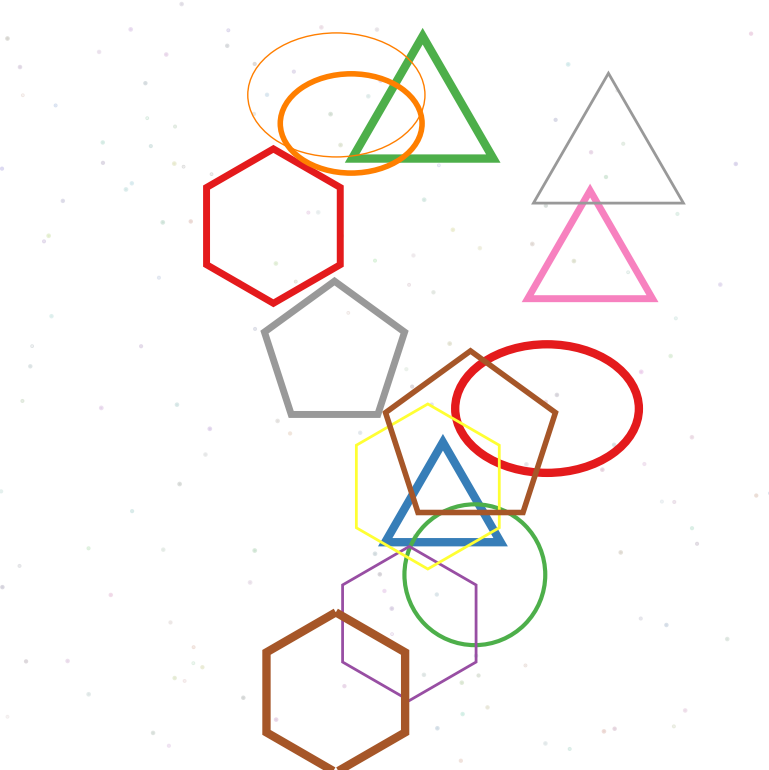[{"shape": "hexagon", "thickness": 2.5, "radius": 0.5, "center": [0.355, 0.706]}, {"shape": "oval", "thickness": 3, "radius": 0.6, "center": [0.71, 0.469]}, {"shape": "triangle", "thickness": 3, "radius": 0.43, "center": [0.575, 0.339]}, {"shape": "circle", "thickness": 1.5, "radius": 0.46, "center": [0.617, 0.254]}, {"shape": "triangle", "thickness": 3, "radius": 0.53, "center": [0.549, 0.847]}, {"shape": "hexagon", "thickness": 1, "radius": 0.5, "center": [0.532, 0.19]}, {"shape": "oval", "thickness": 2, "radius": 0.46, "center": [0.456, 0.84]}, {"shape": "oval", "thickness": 0.5, "radius": 0.58, "center": [0.437, 0.877]}, {"shape": "hexagon", "thickness": 1, "radius": 0.54, "center": [0.556, 0.368]}, {"shape": "pentagon", "thickness": 2, "radius": 0.58, "center": [0.611, 0.428]}, {"shape": "hexagon", "thickness": 3, "radius": 0.52, "center": [0.436, 0.101]}, {"shape": "triangle", "thickness": 2.5, "radius": 0.47, "center": [0.766, 0.659]}, {"shape": "pentagon", "thickness": 2.5, "radius": 0.48, "center": [0.434, 0.539]}, {"shape": "triangle", "thickness": 1, "radius": 0.56, "center": [0.79, 0.792]}]